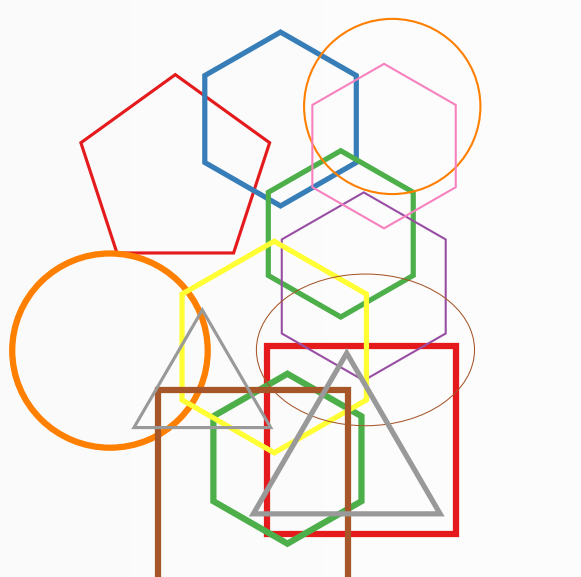[{"shape": "pentagon", "thickness": 1.5, "radius": 0.85, "center": [0.302, 0.699]}, {"shape": "square", "thickness": 3, "radius": 0.82, "center": [0.622, 0.237]}, {"shape": "hexagon", "thickness": 2.5, "radius": 0.75, "center": [0.483, 0.793]}, {"shape": "hexagon", "thickness": 2.5, "radius": 0.72, "center": [0.586, 0.594]}, {"shape": "hexagon", "thickness": 3, "radius": 0.74, "center": [0.494, 0.205]}, {"shape": "hexagon", "thickness": 1, "radius": 0.81, "center": [0.626, 0.503]}, {"shape": "circle", "thickness": 3, "radius": 0.84, "center": [0.189, 0.392]}, {"shape": "circle", "thickness": 1, "radius": 0.76, "center": [0.675, 0.815]}, {"shape": "hexagon", "thickness": 2.5, "radius": 0.92, "center": [0.472, 0.398]}, {"shape": "square", "thickness": 3, "radius": 0.82, "center": [0.435, 0.16]}, {"shape": "oval", "thickness": 0.5, "radius": 0.94, "center": [0.629, 0.393]}, {"shape": "hexagon", "thickness": 1, "radius": 0.71, "center": [0.661, 0.746]}, {"shape": "triangle", "thickness": 1.5, "radius": 0.68, "center": [0.348, 0.327]}, {"shape": "triangle", "thickness": 2.5, "radius": 0.93, "center": [0.597, 0.202]}]